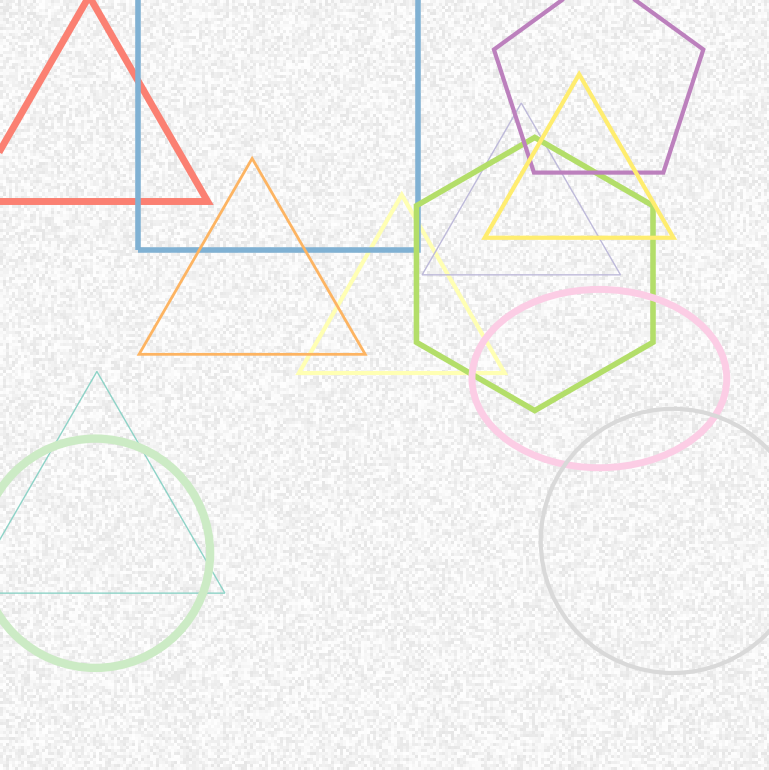[{"shape": "triangle", "thickness": 0.5, "radius": 0.96, "center": [0.126, 0.326]}, {"shape": "triangle", "thickness": 1.5, "radius": 0.77, "center": [0.522, 0.593]}, {"shape": "triangle", "thickness": 0.5, "radius": 0.74, "center": [0.677, 0.717]}, {"shape": "triangle", "thickness": 2.5, "radius": 0.89, "center": [0.116, 0.827]}, {"shape": "square", "thickness": 2, "radius": 0.91, "center": [0.361, 0.857]}, {"shape": "triangle", "thickness": 1, "radius": 0.85, "center": [0.327, 0.625]}, {"shape": "hexagon", "thickness": 2, "radius": 0.89, "center": [0.694, 0.644]}, {"shape": "oval", "thickness": 2.5, "radius": 0.83, "center": [0.778, 0.508]}, {"shape": "circle", "thickness": 1.5, "radius": 0.86, "center": [0.874, 0.298]}, {"shape": "pentagon", "thickness": 1.5, "radius": 0.71, "center": [0.777, 0.892]}, {"shape": "circle", "thickness": 3, "radius": 0.74, "center": [0.124, 0.281]}, {"shape": "triangle", "thickness": 1.5, "radius": 0.71, "center": [0.752, 0.762]}]